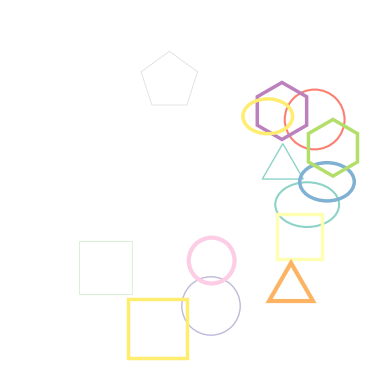[{"shape": "triangle", "thickness": 1, "radius": 0.31, "center": [0.735, 0.566]}, {"shape": "oval", "thickness": 1.5, "radius": 0.41, "center": [0.798, 0.469]}, {"shape": "square", "thickness": 2.5, "radius": 0.29, "center": [0.778, 0.386]}, {"shape": "circle", "thickness": 1, "radius": 0.38, "center": [0.548, 0.205]}, {"shape": "circle", "thickness": 1.5, "radius": 0.39, "center": [0.817, 0.69]}, {"shape": "oval", "thickness": 2.5, "radius": 0.35, "center": [0.849, 0.528]}, {"shape": "triangle", "thickness": 3, "radius": 0.33, "center": [0.756, 0.251]}, {"shape": "hexagon", "thickness": 2.5, "radius": 0.37, "center": [0.865, 0.616]}, {"shape": "circle", "thickness": 3, "radius": 0.3, "center": [0.55, 0.323]}, {"shape": "pentagon", "thickness": 0.5, "radius": 0.39, "center": [0.44, 0.79]}, {"shape": "hexagon", "thickness": 2.5, "radius": 0.37, "center": [0.732, 0.712]}, {"shape": "square", "thickness": 0.5, "radius": 0.35, "center": [0.275, 0.305]}, {"shape": "oval", "thickness": 2.5, "radius": 0.32, "center": [0.695, 0.698]}, {"shape": "square", "thickness": 2.5, "radius": 0.38, "center": [0.408, 0.147]}]